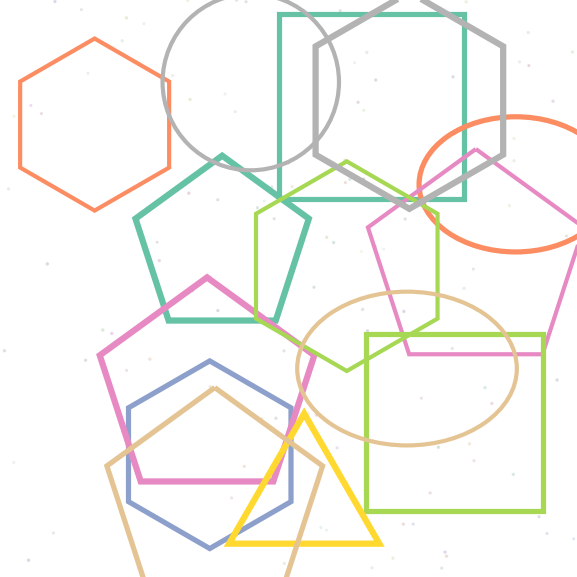[{"shape": "pentagon", "thickness": 3, "radius": 0.79, "center": [0.385, 0.572]}, {"shape": "square", "thickness": 2.5, "radius": 0.8, "center": [0.643, 0.814]}, {"shape": "oval", "thickness": 2.5, "radius": 0.84, "center": [0.893, 0.68]}, {"shape": "hexagon", "thickness": 2, "radius": 0.74, "center": [0.164, 0.783]}, {"shape": "hexagon", "thickness": 2.5, "radius": 0.81, "center": [0.363, 0.212]}, {"shape": "pentagon", "thickness": 3, "radius": 0.98, "center": [0.358, 0.323]}, {"shape": "pentagon", "thickness": 2, "radius": 0.98, "center": [0.824, 0.545]}, {"shape": "hexagon", "thickness": 2, "radius": 0.91, "center": [0.6, 0.538]}, {"shape": "square", "thickness": 2.5, "radius": 0.76, "center": [0.787, 0.267]}, {"shape": "triangle", "thickness": 3, "radius": 0.75, "center": [0.527, 0.133]}, {"shape": "pentagon", "thickness": 2.5, "radius": 0.98, "center": [0.372, 0.132]}, {"shape": "oval", "thickness": 2, "radius": 0.95, "center": [0.705, 0.361]}, {"shape": "hexagon", "thickness": 3, "radius": 0.94, "center": [0.709, 0.825]}, {"shape": "circle", "thickness": 2, "radius": 0.76, "center": [0.434, 0.857]}]